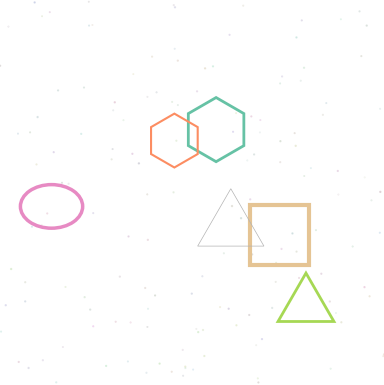[{"shape": "hexagon", "thickness": 2, "radius": 0.42, "center": [0.561, 0.663]}, {"shape": "hexagon", "thickness": 1.5, "radius": 0.35, "center": [0.453, 0.635]}, {"shape": "oval", "thickness": 2.5, "radius": 0.4, "center": [0.134, 0.464]}, {"shape": "triangle", "thickness": 2, "radius": 0.42, "center": [0.795, 0.207]}, {"shape": "square", "thickness": 3, "radius": 0.38, "center": [0.726, 0.39]}, {"shape": "triangle", "thickness": 0.5, "radius": 0.5, "center": [0.599, 0.41]}]